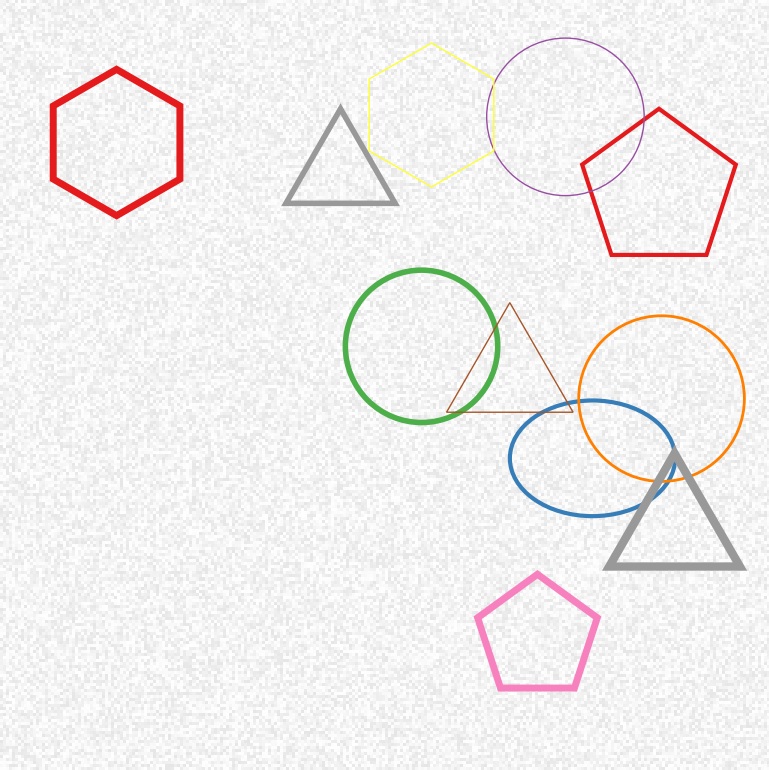[{"shape": "pentagon", "thickness": 1.5, "radius": 0.52, "center": [0.856, 0.754]}, {"shape": "hexagon", "thickness": 2.5, "radius": 0.47, "center": [0.151, 0.815]}, {"shape": "oval", "thickness": 1.5, "radius": 0.54, "center": [0.769, 0.405]}, {"shape": "circle", "thickness": 2, "radius": 0.49, "center": [0.547, 0.55]}, {"shape": "circle", "thickness": 0.5, "radius": 0.51, "center": [0.734, 0.848]}, {"shape": "circle", "thickness": 1, "radius": 0.54, "center": [0.859, 0.482]}, {"shape": "hexagon", "thickness": 0.5, "radius": 0.47, "center": [0.56, 0.851]}, {"shape": "triangle", "thickness": 0.5, "radius": 0.47, "center": [0.662, 0.512]}, {"shape": "pentagon", "thickness": 2.5, "radius": 0.41, "center": [0.698, 0.172]}, {"shape": "triangle", "thickness": 2, "radius": 0.41, "center": [0.442, 0.777]}, {"shape": "triangle", "thickness": 3, "radius": 0.49, "center": [0.876, 0.313]}]